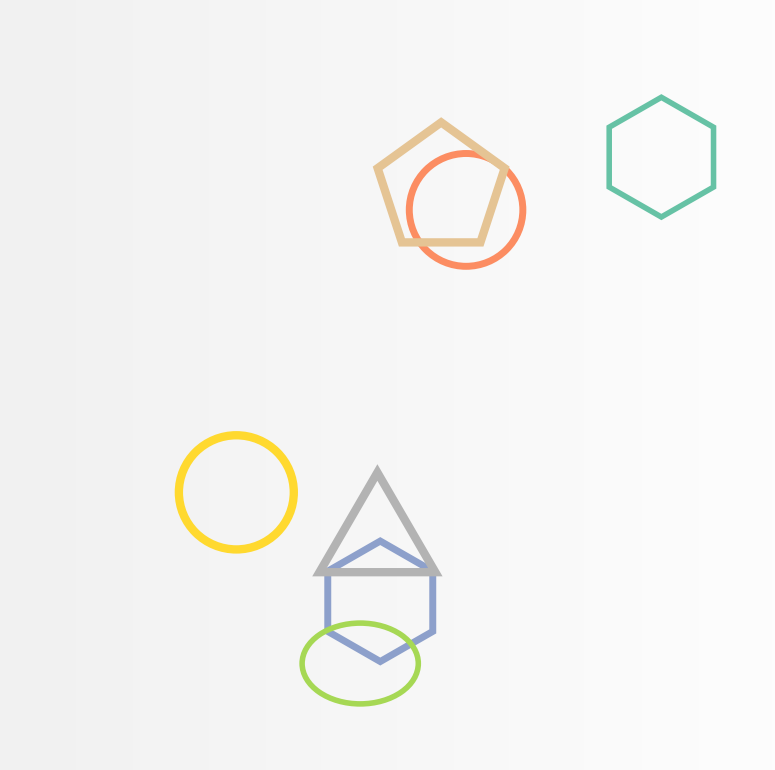[{"shape": "hexagon", "thickness": 2, "radius": 0.39, "center": [0.853, 0.796]}, {"shape": "circle", "thickness": 2.5, "radius": 0.37, "center": [0.601, 0.727]}, {"shape": "hexagon", "thickness": 2.5, "radius": 0.39, "center": [0.491, 0.219]}, {"shape": "oval", "thickness": 2, "radius": 0.37, "center": [0.465, 0.138]}, {"shape": "circle", "thickness": 3, "radius": 0.37, "center": [0.305, 0.361]}, {"shape": "pentagon", "thickness": 3, "radius": 0.43, "center": [0.569, 0.755]}, {"shape": "triangle", "thickness": 3, "radius": 0.43, "center": [0.487, 0.3]}]